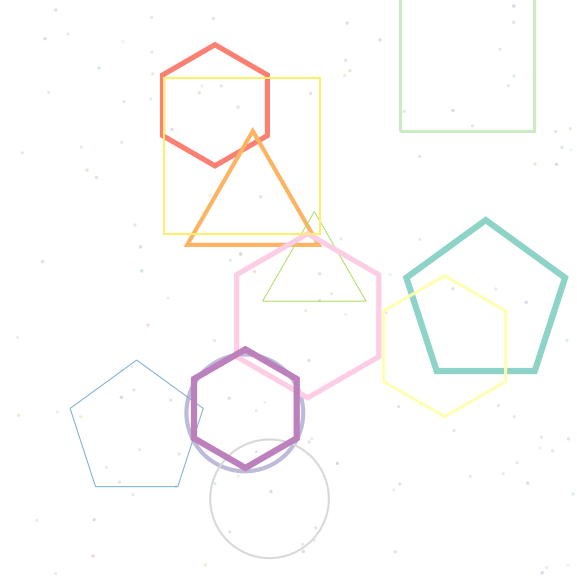[{"shape": "pentagon", "thickness": 3, "radius": 0.72, "center": [0.841, 0.474]}, {"shape": "hexagon", "thickness": 1.5, "radius": 0.61, "center": [0.77, 0.4]}, {"shape": "circle", "thickness": 2, "radius": 0.51, "center": [0.424, 0.284]}, {"shape": "hexagon", "thickness": 2.5, "radius": 0.52, "center": [0.372, 0.817]}, {"shape": "pentagon", "thickness": 0.5, "radius": 0.61, "center": [0.237, 0.254]}, {"shape": "triangle", "thickness": 2, "radius": 0.66, "center": [0.438, 0.641]}, {"shape": "triangle", "thickness": 0.5, "radius": 0.52, "center": [0.544, 0.529]}, {"shape": "hexagon", "thickness": 2.5, "radius": 0.71, "center": [0.533, 0.452]}, {"shape": "circle", "thickness": 1, "radius": 0.51, "center": [0.467, 0.135]}, {"shape": "hexagon", "thickness": 3, "radius": 0.51, "center": [0.425, 0.292]}, {"shape": "square", "thickness": 1.5, "radius": 0.58, "center": [0.808, 0.889]}, {"shape": "square", "thickness": 1, "radius": 0.67, "center": [0.419, 0.729]}]